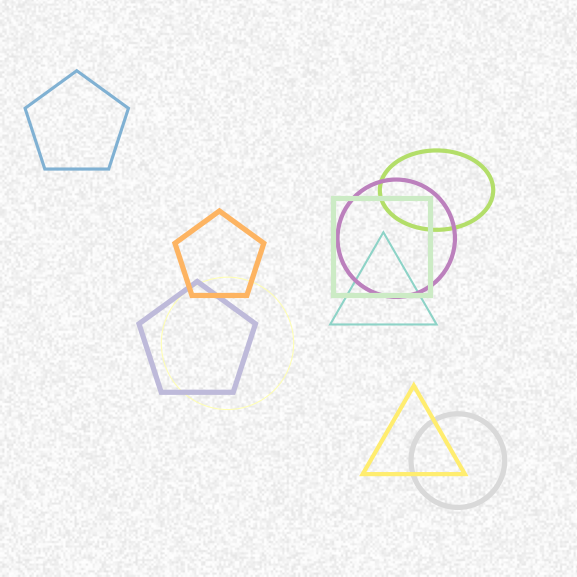[{"shape": "triangle", "thickness": 1, "radius": 0.53, "center": [0.664, 0.49]}, {"shape": "circle", "thickness": 0.5, "radius": 0.57, "center": [0.394, 0.405]}, {"shape": "pentagon", "thickness": 2.5, "radius": 0.53, "center": [0.342, 0.406]}, {"shape": "pentagon", "thickness": 1.5, "radius": 0.47, "center": [0.133, 0.783]}, {"shape": "pentagon", "thickness": 2.5, "radius": 0.4, "center": [0.38, 0.553]}, {"shape": "oval", "thickness": 2, "radius": 0.49, "center": [0.756, 0.67]}, {"shape": "circle", "thickness": 2.5, "radius": 0.41, "center": [0.793, 0.202]}, {"shape": "circle", "thickness": 2, "radius": 0.51, "center": [0.686, 0.587]}, {"shape": "square", "thickness": 2.5, "radius": 0.42, "center": [0.66, 0.573]}, {"shape": "triangle", "thickness": 2, "radius": 0.51, "center": [0.717, 0.229]}]